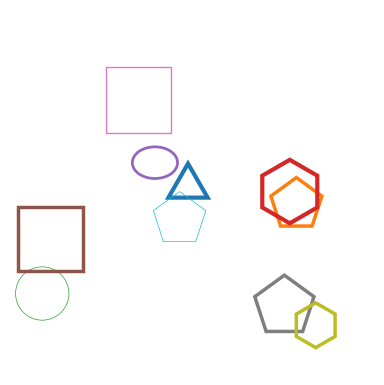[{"shape": "triangle", "thickness": 3, "radius": 0.29, "center": [0.488, 0.516]}, {"shape": "pentagon", "thickness": 2.5, "radius": 0.35, "center": [0.77, 0.469]}, {"shape": "circle", "thickness": 0.5, "radius": 0.35, "center": [0.11, 0.238]}, {"shape": "hexagon", "thickness": 3, "radius": 0.41, "center": [0.753, 0.502]}, {"shape": "oval", "thickness": 2, "radius": 0.29, "center": [0.402, 0.577]}, {"shape": "square", "thickness": 2.5, "radius": 0.42, "center": [0.131, 0.379]}, {"shape": "square", "thickness": 1, "radius": 0.43, "center": [0.36, 0.739]}, {"shape": "pentagon", "thickness": 2.5, "radius": 0.4, "center": [0.739, 0.204]}, {"shape": "hexagon", "thickness": 2.5, "radius": 0.29, "center": [0.82, 0.155]}, {"shape": "pentagon", "thickness": 0.5, "radius": 0.36, "center": [0.466, 0.431]}]